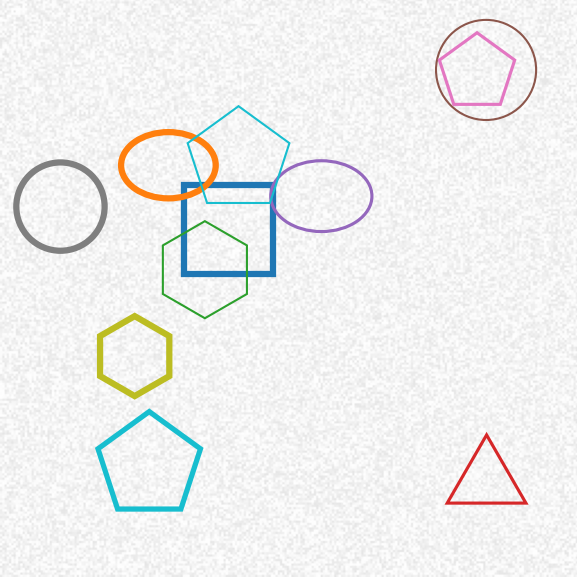[{"shape": "square", "thickness": 3, "radius": 0.38, "center": [0.395, 0.602]}, {"shape": "oval", "thickness": 3, "radius": 0.41, "center": [0.292, 0.713]}, {"shape": "hexagon", "thickness": 1, "radius": 0.42, "center": [0.355, 0.532]}, {"shape": "triangle", "thickness": 1.5, "radius": 0.39, "center": [0.843, 0.167]}, {"shape": "oval", "thickness": 1.5, "radius": 0.44, "center": [0.556, 0.659]}, {"shape": "circle", "thickness": 1, "radius": 0.43, "center": [0.842, 0.878]}, {"shape": "pentagon", "thickness": 1.5, "radius": 0.34, "center": [0.826, 0.874]}, {"shape": "circle", "thickness": 3, "radius": 0.38, "center": [0.105, 0.641]}, {"shape": "hexagon", "thickness": 3, "radius": 0.35, "center": [0.233, 0.383]}, {"shape": "pentagon", "thickness": 1, "radius": 0.46, "center": [0.413, 0.723]}, {"shape": "pentagon", "thickness": 2.5, "radius": 0.47, "center": [0.258, 0.193]}]